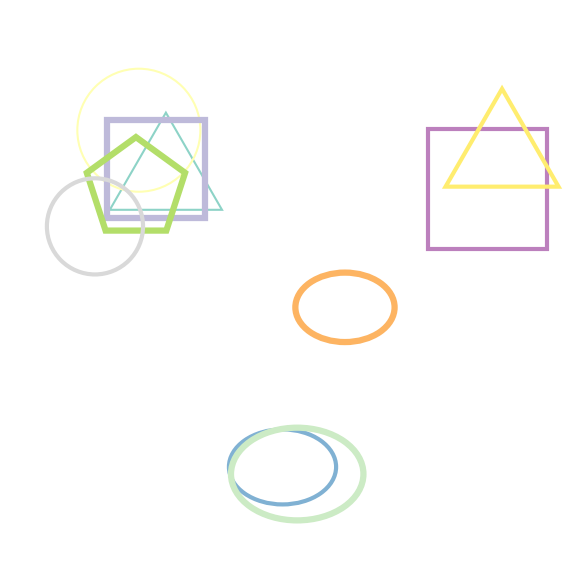[{"shape": "triangle", "thickness": 1, "radius": 0.56, "center": [0.287, 0.692]}, {"shape": "circle", "thickness": 1, "radius": 0.53, "center": [0.24, 0.774]}, {"shape": "square", "thickness": 3, "radius": 0.42, "center": [0.27, 0.707]}, {"shape": "oval", "thickness": 2, "radius": 0.46, "center": [0.489, 0.191]}, {"shape": "oval", "thickness": 3, "radius": 0.43, "center": [0.597, 0.467]}, {"shape": "pentagon", "thickness": 3, "radius": 0.45, "center": [0.235, 0.672]}, {"shape": "circle", "thickness": 2, "radius": 0.42, "center": [0.164, 0.607]}, {"shape": "square", "thickness": 2, "radius": 0.52, "center": [0.844, 0.672]}, {"shape": "oval", "thickness": 3, "radius": 0.57, "center": [0.515, 0.178]}, {"shape": "triangle", "thickness": 2, "radius": 0.56, "center": [0.869, 0.732]}]